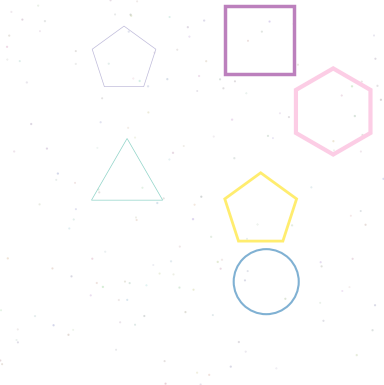[{"shape": "triangle", "thickness": 0.5, "radius": 0.53, "center": [0.33, 0.533]}, {"shape": "pentagon", "thickness": 0.5, "radius": 0.43, "center": [0.322, 0.845]}, {"shape": "circle", "thickness": 1.5, "radius": 0.42, "center": [0.691, 0.268]}, {"shape": "hexagon", "thickness": 3, "radius": 0.56, "center": [0.865, 0.711]}, {"shape": "square", "thickness": 2.5, "radius": 0.44, "center": [0.674, 0.896]}, {"shape": "pentagon", "thickness": 2, "radius": 0.49, "center": [0.677, 0.453]}]